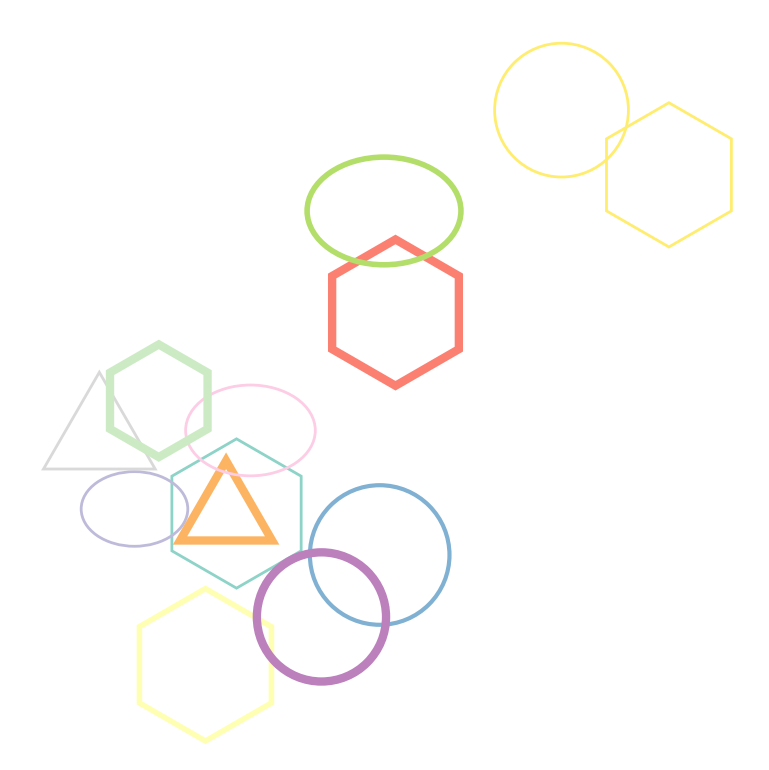[{"shape": "hexagon", "thickness": 1, "radius": 0.48, "center": [0.307, 0.333]}, {"shape": "hexagon", "thickness": 2, "radius": 0.49, "center": [0.267, 0.137]}, {"shape": "oval", "thickness": 1, "radius": 0.35, "center": [0.175, 0.339]}, {"shape": "hexagon", "thickness": 3, "radius": 0.47, "center": [0.514, 0.594]}, {"shape": "circle", "thickness": 1.5, "radius": 0.45, "center": [0.493, 0.279]}, {"shape": "triangle", "thickness": 3, "radius": 0.35, "center": [0.294, 0.333]}, {"shape": "oval", "thickness": 2, "radius": 0.5, "center": [0.499, 0.726]}, {"shape": "oval", "thickness": 1, "radius": 0.42, "center": [0.325, 0.441]}, {"shape": "triangle", "thickness": 1, "radius": 0.42, "center": [0.129, 0.433]}, {"shape": "circle", "thickness": 3, "radius": 0.42, "center": [0.417, 0.199]}, {"shape": "hexagon", "thickness": 3, "radius": 0.37, "center": [0.206, 0.48]}, {"shape": "circle", "thickness": 1, "radius": 0.43, "center": [0.729, 0.857]}, {"shape": "hexagon", "thickness": 1, "radius": 0.47, "center": [0.869, 0.773]}]